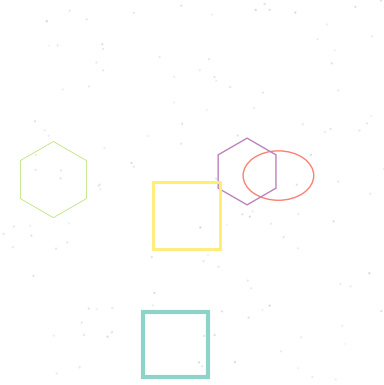[{"shape": "square", "thickness": 3, "radius": 0.42, "center": [0.455, 0.106]}, {"shape": "oval", "thickness": 1, "radius": 0.46, "center": [0.723, 0.544]}, {"shape": "hexagon", "thickness": 0.5, "radius": 0.49, "center": [0.139, 0.533]}, {"shape": "hexagon", "thickness": 1, "radius": 0.43, "center": [0.642, 0.555]}, {"shape": "square", "thickness": 2, "radius": 0.43, "center": [0.484, 0.44]}]